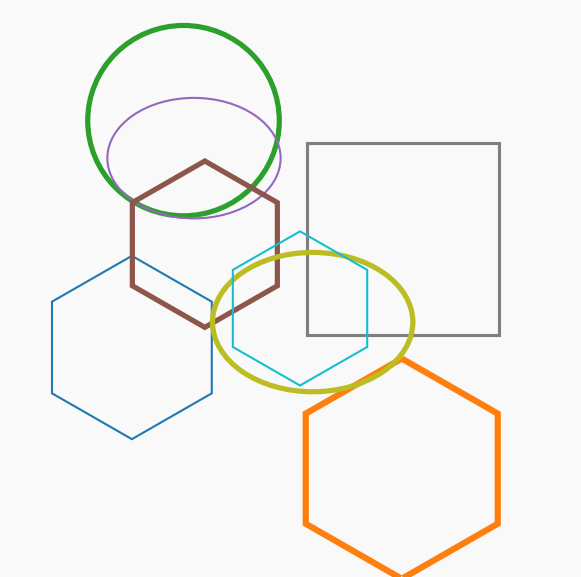[{"shape": "hexagon", "thickness": 1, "radius": 0.79, "center": [0.227, 0.397]}, {"shape": "hexagon", "thickness": 3, "radius": 0.95, "center": [0.691, 0.188]}, {"shape": "circle", "thickness": 2.5, "radius": 0.82, "center": [0.316, 0.79]}, {"shape": "oval", "thickness": 1, "radius": 0.75, "center": [0.334, 0.725]}, {"shape": "hexagon", "thickness": 2.5, "radius": 0.72, "center": [0.352, 0.576]}, {"shape": "square", "thickness": 1.5, "radius": 0.83, "center": [0.693, 0.585]}, {"shape": "oval", "thickness": 2.5, "radius": 0.86, "center": [0.538, 0.441]}, {"shape": "hexagon", "thickness": 1, "radius": 0.67, "center": [0.516, 0.465]}]